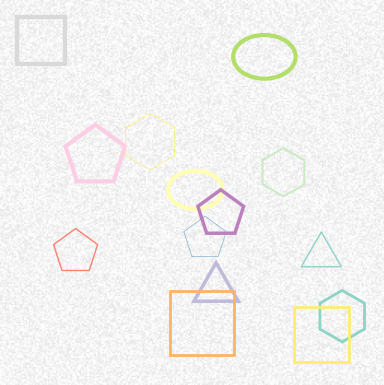[{"shape": "triangle", "thickness": 1, "radius": 0.3, "center": [0.835, 0.337]}, {"shape": "hexagon", "thickness": 2, "radius": 0.33, "center": [0.889, 0.179]}, {"shape": "oval", "thickness": 3, "radius": 0.35, "center": [0.507, 0.507]}, {"shape": "triangle", "thickness": 2.5, "radius": 0.33, "center": [0.561, 0.251]}, {"shape": "pentagon", "thickness": 1, "radius": 0.3, "center": [0.196, 0.346]}, {"shape": "pentagon", "thickness": 0.5, "radius": 0.29, "center": [0.533, 0.38]}, {"shape": "square", "thickness": 2, "radius": 0.42, "center": [0.524, 0.161]}, {"shape": "oval", "thickness": 3, "radius": 0.41, "center": [0.687, 0.852]}, {"shape": "pentagon", "thickness": 3, "radius": 0.41, "center": [0.248, 0.595]}, {"shape": "square", "thickness": 3, "radius": 0.31, "center": [0.106, 0.895]}, {"shape": "pentagon", "thickness": 2.5, "radius": 0.31, "center": [0.573, 0.445]}, {"shape": "hexagon", "thickness": 1.5, "radius": 0.31, "center": [0.736, 0.553]}, {"shape": "hexagon", "thickness": 0.5, "radius": 0.37, "center": [0.39, 0.632]}, {"shape": "square", "thickness": 2, "radius": 0.36, "center": [0.835, 0.131]}]